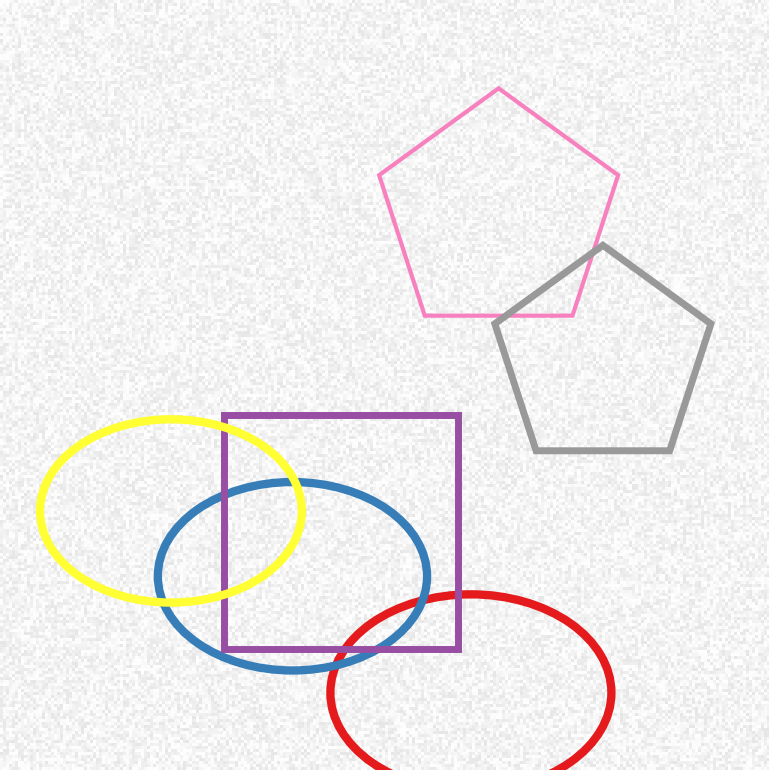[{"shape": "oval", "thickness": 3, "radius": 0.91, "center": [0.612, 0.1]}, {"shape": "oval", "thickness": 3, "radius": 0.87, "center": [0.38, 0.252]}, {"shape": "square", "thickness": 2.5, "radius": 0.76, "center": [0.442, 0.31]}, {"shape": "oval", "thickness": 3, "radius": 0.85, "center": [0.222, 0.336]}, {"shape": "pentagon", "thickness": 1.5, "radius": 0.82, "center": [0.648, 0.722]}, {"shape": "pentagon", "thickness": 2.5, "radius": 0.74, "center": [0.783, 0.534]}]